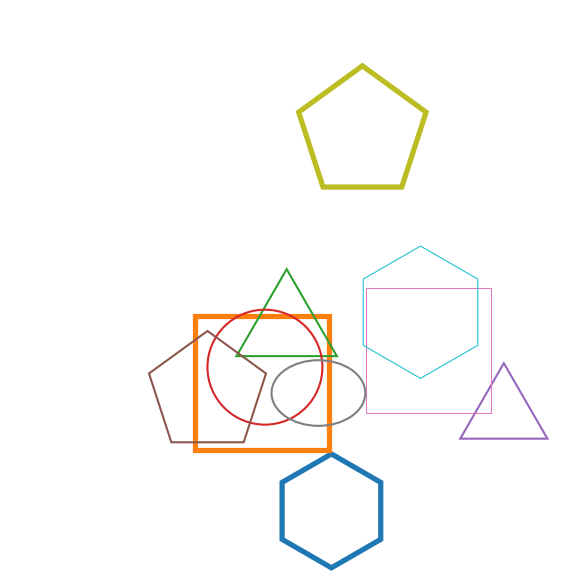[{"shape": "hexagon", "thickness": 2.5, "radius": 0.49, "center": [0.574, 0.115]}, {"shape": "square", "thickness": 2.5, "radius": 0.58, "center": [0.454, 0.336]}, {"shape": "triangle", "thickness": 1, "radius": 0.5, "center": [0.496, 0.433]}, {"shape": "circle", "thickness": 1, "radius": 0.5, "center": [0.459, 0.363]}, {"shape": "triangle", "thickness": 1, "radius": 0.44, "center": [0.872, 0.283]}, {"shape": "pentagon", "thickness": 1, "radius": 0.53, "center": [0.359, 0.319]}, {"shape": "square", "thickness": 0.5, "radius": 0.54, "center": [0.741, 0.392]}, {"shape": "oval", "thickness": 1, "radius": 0.41, "center": [0.551, 0.319]}, {"shape": "pentagon", "thickness": 2.5, "radius": 0.58, "center": [0.627, 0.769]}, {"shape": "hexagon", "thickness": 0.5, "radius": 0.57, "center": [0.728, 0.459]}]